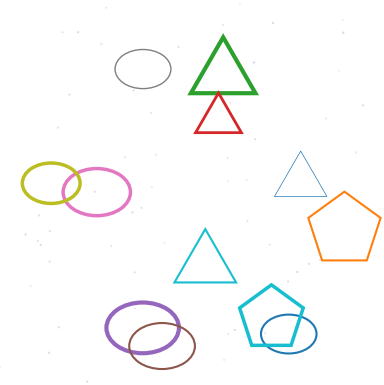[{"shape": "triangle", "thickness": 0.5, "radius": 0.39, "center": [0.781, 0.529]}, {"shape": "oval", "thickness": 1.5, "radius": 0.36, "center": [0.75, 0.132]}, {"shape": "pentagon", "thickness": 1.5, "radius": 0.49, "center": [0.895, 0.403]}, {"shape": "triangle", "thickness": 3, "radius": 0.48, "center": [0.58, 0.806]}, {"shape": "triangle", "thickness": 2, "radius": 0.34, "center": [0.568, 0.69]}, {"shape": "oval", "thickness": 3, "radius": 0.47, "center": [0.371, 0.148]}, {"shape": "oval", "thickness": 1.5, "radius": 0.43, "center": [0.421, 0.101]}, {"shape": "oval", "thickness": 2.5, "radius": 0.44, "center": [0.251, 0.501]}, {"shape": "oval", "thickness": 1, "radius": 0.36, "center": [0.371, 0.821]}, {"shape": "oval", "thickness": 2.5, "radius": 0.38, "center": [0.133, 0.524]}, {"shape": "pentagon", "thickness": 2.5, "radius": 0.43, "center": [0.705, 0.173]}, {"shape": "triangle", "thickness": 1.5, "radius": 0.46, "center": [0.533, 0.313]}]